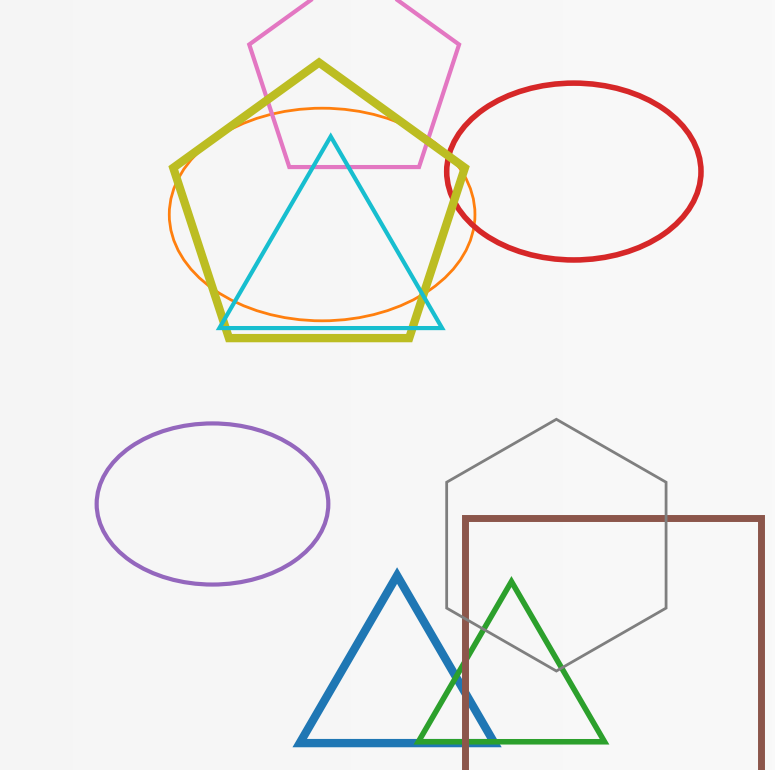[{"shape": "triangle", "thickness": 3, "radius": 0.73, "center": [0.512, 0.107]}, {"shape": "oval", "thickness": 1, "radius": 0.99, "center": [0.416, 0.721]}, {"shape": "triangle", "thickness": 2, "radius": 0.69, "center": [0.66, 0.106]}, {"shape": "oval", "thickness": 2, "radius": 0.82, "center": [0.74, 0.777]}, {"shape": "oval", "thickness": 1.5, "radius": 0.75, "center": [0.274, 0.345]}, {"shape": "square", "thickness": 2.5, "radius": 0.95, "center": [0.791, 0.136]}, {"shape": "pentagon", "thickness": 1.5, "radius": 0.71, "center": [0.457, 0.898]}, {"shape": "hexagon", "thickness": 1, "radius": 0.82, "center": [0.718, 0.292]}, {"shape": "pentagon", "thickness": 3, "radius": 0.99, "center": [0.412, 0.721]}, {"shape": "triangle", "thickness": 1.5, "radius": 0.83, "center": [0.427, 0.657]}]